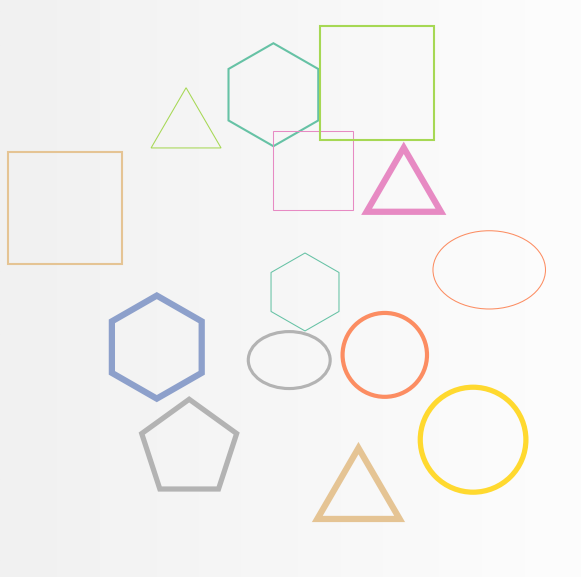[{"shape": "hexagon", "thickness": 1, "radius": 0.45, "center": [0.47, 0.835]}, {"shape": "hexagon", "thickness": 0.5, "radius": 0.34, "center": [0.525, 0.494]}, {"shape": "circle", "thickness": 2, "radius": 0.36, "center": [0.662, 0.385]}, {"shape": "oval", "thickness": 0.5, "radius": 0.48, "center": [0.842, 0.532]}, {"shape": "hexagon", "thickness": 3, "radius": 0.45, "center": [0.27, 0.398]}, {"shape": "square", "thickness": 0.5, "radius": 0.34, "center": [0.539, 0.703]}, {"shape": "triangle", "thickness": 3, "radius": 0.37, "center": [0.695, 0.669]}, {"shape": "triangle", "thickness": 0.5, "radius": 0.35, "center": [0.32, 0.778]}, {"shape": "square", "thickness": 1, "radius": 0.49, "center": [0.649, 0.856]}, {"shape": "circle", "thickness": 2.5, "radius": 0.45, "center": [0.814, 0.238]}, {"shape": "square", "thickness": 1, "radius": 0.49, "center": [0.112, 0.638]}, {"shape": "triangle", "thickness": 3, "radius": 0.41, "center": [0.617, 0.141]}, {"shape": "oval", "thickness": 1.5, "radius": 0.35, "center": [0.498, 0.376]}, {"shape": "pentagon", "thickness": 2.5, "radius": 0.43, "center": [0.325, 0.222]}]